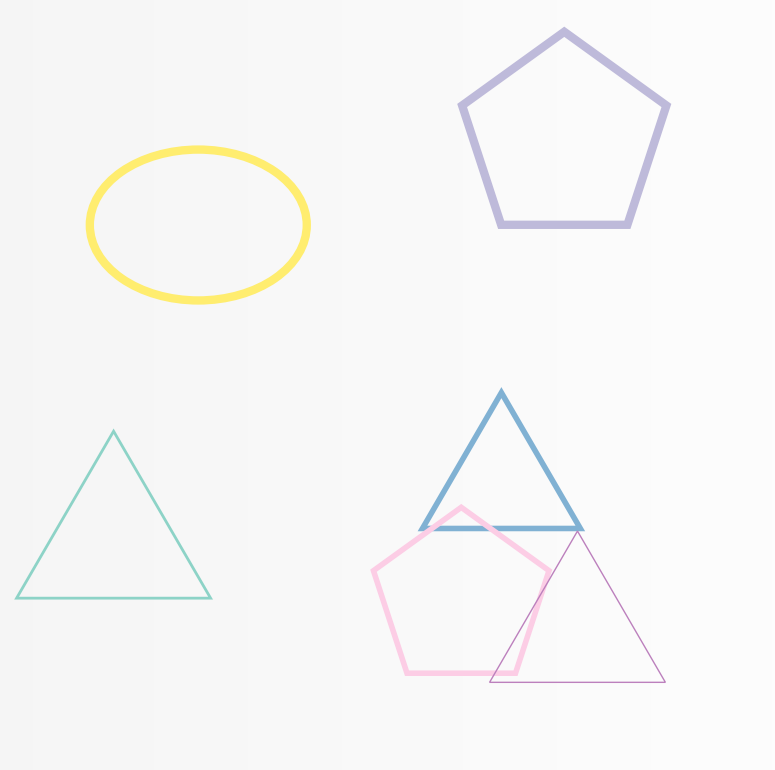[{"shape": "triangle", "thickness": 1, "radius": 0.72, "center": [0.147, 0.295]}, {"shape": "pentagon", "thickness": 3, "radius": 0.69, "center": [0.728, 0.82]}, {"shape": "triangle", "thickness": 2, "radius": 0.59, "center": [0.647, 0.372]}, {"shape": "pentagon", "thickness": 2, "radius": 0.6, "center": [0.595, 0.222]}, {"shape": "triangle", "thickness": 0.5, "radius": 0.65, "center": [0.745, 0.179]}, {"shape": "oval", "thickness": 3, "radius": 0.7, "center": [0.256, 0.708]}]